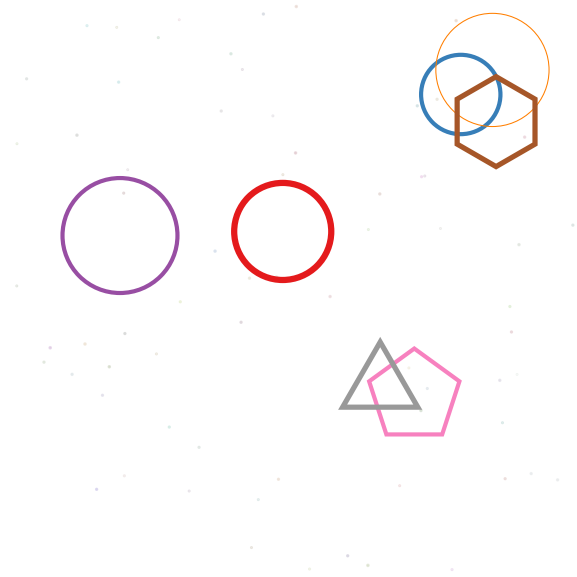[{"shape": "circle", "thickness": 3, "radius": 0.42, "center": [0.49, 0.598]}, {"shape": "circle", "thickness": 2, "radius": 0.34, "center": [0.798, 0.836]}, {"shape": "circle", "thickness": 2, "radius": 0.5, "center": [0.208, 0.591]}, {"shape": "circle", "thickness": 0.5, "radius": 0.49, "center": [0.853, 0.878]}, {"shape": "hexagon", "thickness": 2.5, "radius": 0.39, "center": [0.859, 0.789]}, {"shape": "pentagon", "thickness": 2, "radius": 0.41, "center": [0.717, 0.313]}, {"shape": "triangle", "thickness": 2.5, "radius": 0.38, "center": [0.658, 0.332]}]